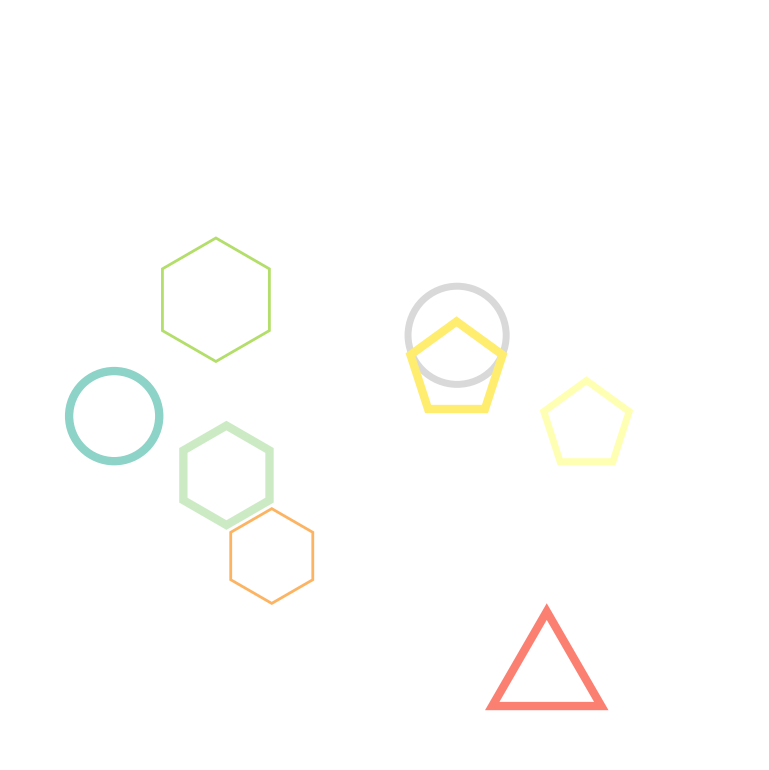[{"shape": "circle", "thickness": 3, "radius": 0.29, "center": [0.148, 0.46]}, {"shape": "pentagon", "thickness": 2.5, "radius": 0.29, "center": [0.762, 0.448]}, {"shape": "triangle", "thickness": 3, "radius": 0.41, "center": [0.71, 0.124]}, {"shape": "hexagon", "thickness": 1, "radius": 0.31, "center": [0.353, 0.278]}, {"shape": "hexagon", "thickness": 1, "radius": 0.4, "center": [0.28, 0.611]}, {"shape": "circle", "thickness": 2.5, "radius": 0.32, "center": [0.594, 0.565]}, {"shape": "hexagon", "thickness": 3, "radius": 0.32, "center": [0.294, 0.383]}, {"shape": "pentagon", "thickness": 3, "radius": 0.31, "center": [0.593, 0.52]}]